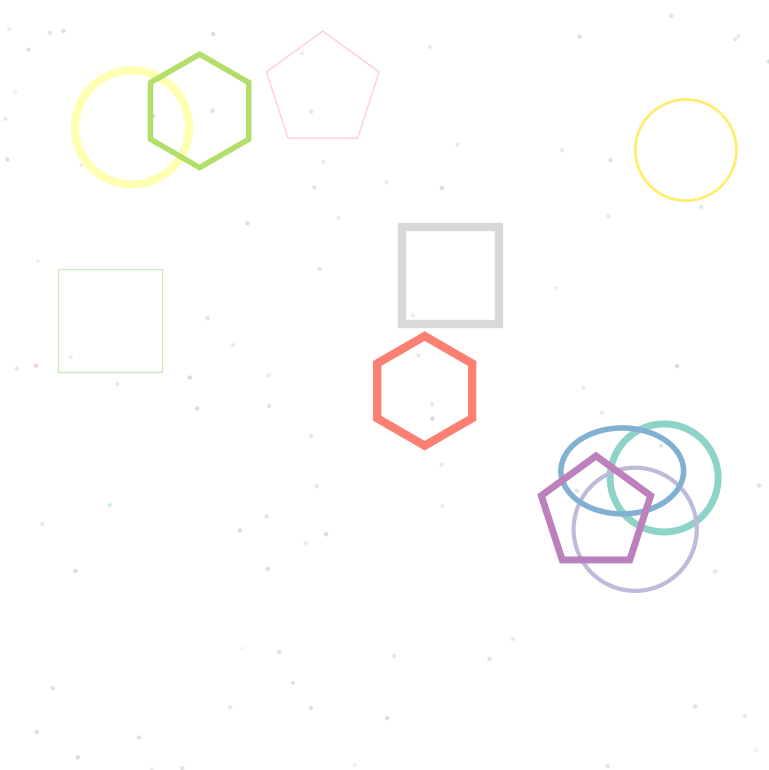[{"shape": "circle", "thickness": 2.5, "radius": 0.35, "center": [0.863, 0.379]}, {"shape": "circle", "thickness": 3, "radius": 0.37, "center": [0.171, 0.835]}, {"shape": "circle", "thickness": 1.5, "radius": 0.4, "center": [0.825, 0.313]}, {"shape": "hexagon", "thickness": 3, "radius": 0.36, "center": [0.552, 0.492]}, {"shape": "oval", "thickness": 2, "radius": 0.4, "center": [0.808, 0.388]}, {"shape": "hexagon", "thickness": 2, "radius": 0.37, "center": [0.259, 0.856]}, {"shape": "pentagon", "thickness": 0.5, "radius": 0.38, "center": [0.419, 0.883]}, {"shape": "square", "thickness": 3, "radius": 0.31, "center": [0.585, 0.642]}, {"shape": "pentagon", "thickness": 2.5, "radius": 0.37, "center": [0.774, 0.333]}, {"shape": "square", "thickness": 0.5, "radius": 0.34, "center": [0.143, 0.584]}, {"shape": "circle", "thickness": 1, "radius": 0.33, "center": [0.891, 0.805]}]